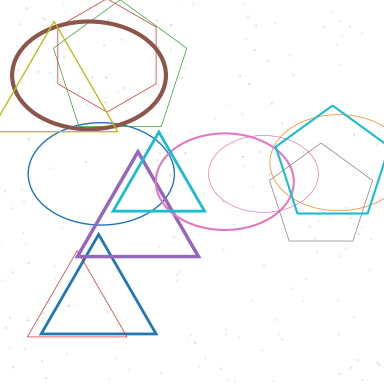[{"shape": "oval", "thickness": 1, "radius": 0.95, "center": [0.263, 0.548]}, {"shape": "triangle", "thickness": 2, "radius": 0.86, "center": [0.256, 0.219]}, {"shape": "oval", "thickness": 0.5, "radius": 0.89, "center": [0.879, 0.578]}, {"shape": "pentagon", "thickness": 0.5, "radius": 0.91, "center": [0.312, 0.819]}, {"shape": "hexagon", "thickness": 0.5, "radius": 0.74, "center": [0.278, 0.856]}, {"shape": "triangle", "thickness": 0.5, "radius": 0.75, "center": [0.201, 0.2]}, {"shape": "triangle", "thickness": 2.5, "radius": 0.91, "center": [0.358, 0.424]}, {"shape": "oval", "thickness": 3, "radius": 1.0, "center": [0.231, 0.804]}, {"shape": "oval", "thickness": 1.5, "radius": 0.9, "center": [0.584, 0.528]}, {"shape": "oval", "thickness": 0.5, "radius": 0.71, "center": [0.684, 0.548]}, {"shape": "pentagon", "thickness": 0.5, "radius": 0.7, "center": [0.834, 0.488]}, {"shape": "triangle", "thickness": 1, "radius": 0.96, "center": [0.141, 0.753]}, {"shape": "triangle", "thickness": 2, "radius": 0.69, "center": [0.413, 0.52]}, {"shape": "pentagon", "thickness": 1.5, "radius": 0.78, "center": [0.864, 0.571]}]